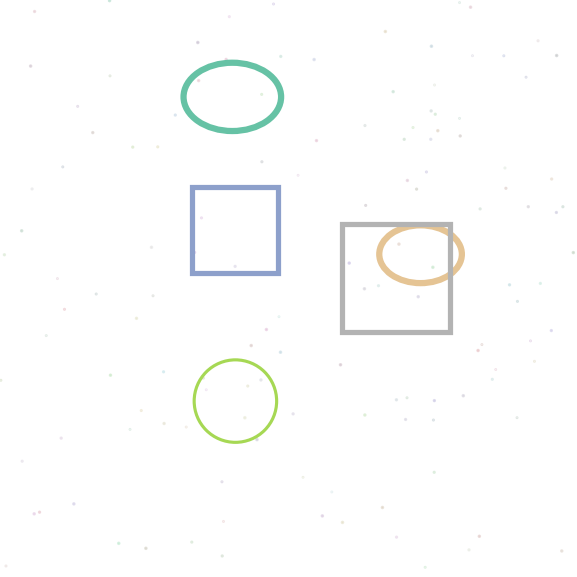[{"shape": "oval", "thickness": 3, "radius": 0.42, "center": [0.402, 0.831]}, {"shape": "square", "thickness": 2.5, "radius": 0.37, "center": [0.407, 0.601]}, {"shape": "circle", "thickness": 1.5, "radius": 0.36, "center": [0.408, 0.305]}, {"shape": "oval", "thickness": 3, "radius": 0.36, "center": [0.728, 0.559]}, {"shape": "square", "thickness": 2.5, "radius": 0.47, "center": [0.685, 0.518]}]